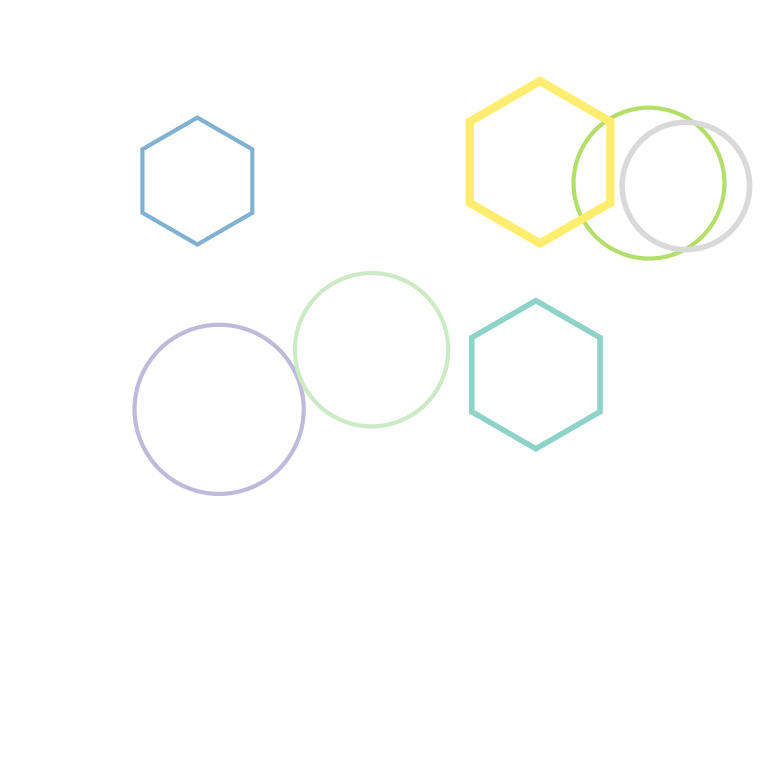[{"shape": "hexagon", "thickness": 2, "radius": 0.48, "center": [0.696, 0.513]}, {"shape": "circle", "thickness": 1.5, "radius": 0.55, "center": [0.285, 0.468]}, {"shape": "hexagon", "thickness": 1.5, "radius": 0.41, "center": [0.256, 0.765]}, {"shape": "circle", "thickness": 1.5, "radius": 0.49, "center": [0.843, 0.762]}, {"shape": "circle", "thickness": 2, "radius": 0.41, "center": [0.891, 0.759]}, {"shape": "circle", "thickness": 1.5, "radius": 0.5, "center": [0.483, 0.546]}, {"shape": "hexagon", "thickness": 3, "radius": 0.53, "center": [0.701, 0.789]}]